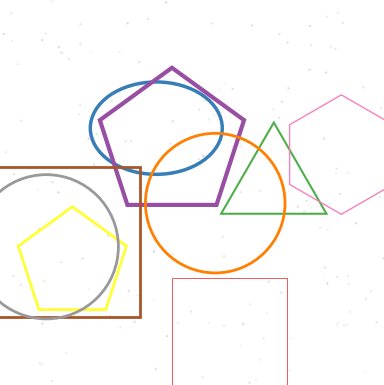[{"shape": "square", "thickness": 0.5, "radius": 0.75, "center": [0.595, 0.128]}, {"shape": "oval", "thickness": 2.5, "radius": 0.86, "center": [0.406, 0.667]}, {"shape": "triangle", "thickness": 1.5, "radius": 0.79, "center": [0.711, 0.524]}, {"shape": "pentagon", "thickness": 3, "radius": 0.98, "center": [0.447, 0.627]}, {"shape": "circle", "thickness": 2, "radius": 0.91, "center": [0.559, 0.472]}, {"shape": "pentagon", "thickness": 2, "radius": 0.74, "center": [0.188, 0.315]}, {"shape": "square", "thickness": 2, "radius": 0.97, "center": [0.168, 0.372]}, {"shape": "hexagon", "thickness": 1, "radius": 0.78, "center": [0.887, 0.598]}, {"shape": "circle", "thickness": 2, "radius": 0.94, "center": [0.12, 0.359]}]